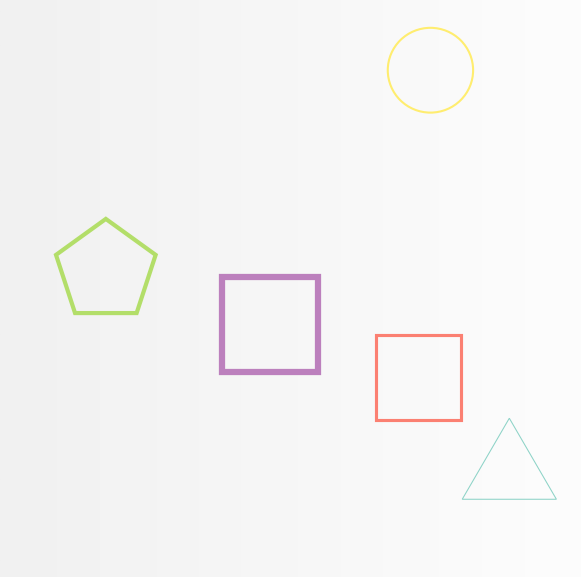[{"shape": "triangle", "thickness": 0.5, "radius": 0.47, "center": [0.876, 0.181]}, {"shape": "square", "thickness": 1.5, "radius": 0.36, "center": [0.72, 0.345]}, {"shape": "pentagon", "thickness": 2, "radius": 0.45, "center": [0.182, 0.53]}, {"shape": "square", "thickness": 3, "radius": 0.41, "center": [0.464, 0.437]}, {"shape": "circle", "thickness": 1, "radius": 0.37, "center": [0.741, 0.878]}]